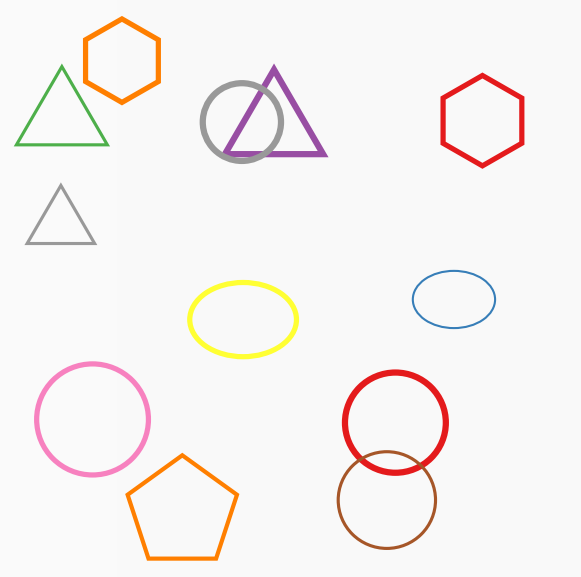[{"shape": "circle", "thickness": 3, "radius": 0.43, "center": [0.68, 0.267]}, {"shape": "hexagon", "thickness": 2.5, "radius": 0.39, "center": [0.83, 0.79]}, {"shape": "oval", "thickness": 1, "radius": 0.35, "center": [0.781, 0.481]}, {"shape": "triangle", "thickness": 1.5, "radius": 0.45, "center": [0.106, 0.793]}, {"shape": "triangle", "thickness": 3, "radius": 0.49, "center": [0.471, 0.781]}, {"shape": "hexagon", "thickness": 2.5, "radius": 0.36, "center": [0.21, 0.894]}, {"shape": "pentagon", "thickness": 2, "radius": 0.49, "center": [0.314, 0.112]}, {"shape": "oval", "thickness": 2.5, "radius": 0.46, "center": [0.418, 0.446]}, {"shape": "circle", "thickness": 1.5, "radius": 0.42, "center": [0.666, 0.133]}, {"shape": "circle", "thickness": 2.5, "radius": 0.48, "center": [0.159, 0.273]}, {"shape": "circle", "thickness": 3, "radius": 0.34, "center": [0.416, 0.788]}, {"shape": "triangle", "thickness": 1.5, "radius": 0.34, "center": [0.105, 0.611]}]